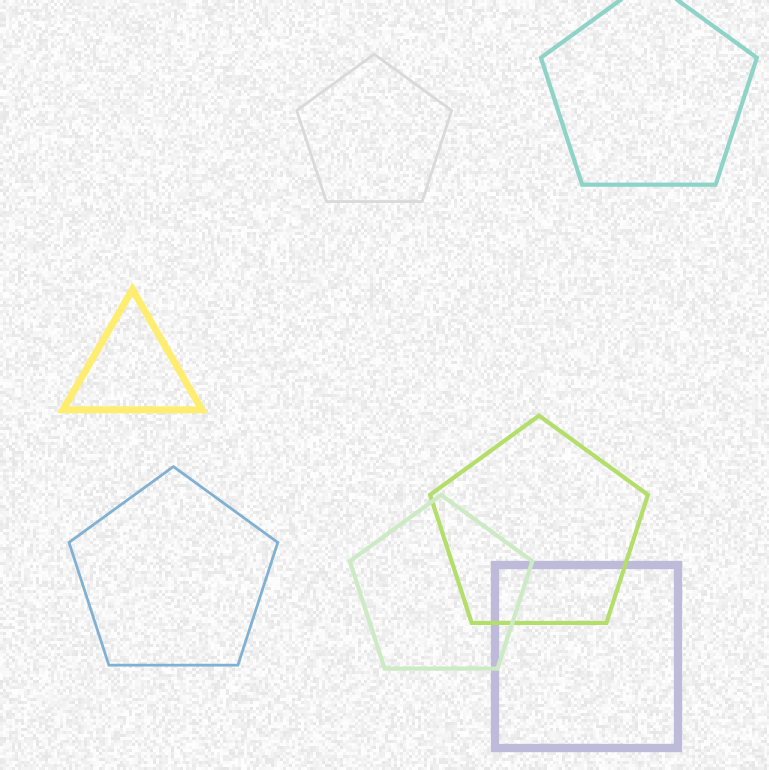[{"shape": "pentagon", "thickness": 1.5, "radius": 0.74, "center": [0.843, 0.879]}, {"shape": "square", "thickness": 3, "radius": 0.59, "center": [0.762, 0.147]}, {"shape": "pentagon", "thickness": 1, "radius": 0.71, "center": [0.225, 0.251]}, {"shape": "pentagon", "thickness": 1.5, "radius": 0.74, "center": [0.7, 0.311]}, {"shape": "pentagon", "thickness": 1, "radius": 0.53, "center": [0.486, 0.824]}, {"shape": "pentagon", "thickness": 1.5, "radius": 0.62, "center": [0.573, 0.233]}, {"shape": "triangle", "thickness": 2.5, "radius": 0.52, "center": [0.172, 0.52]}]